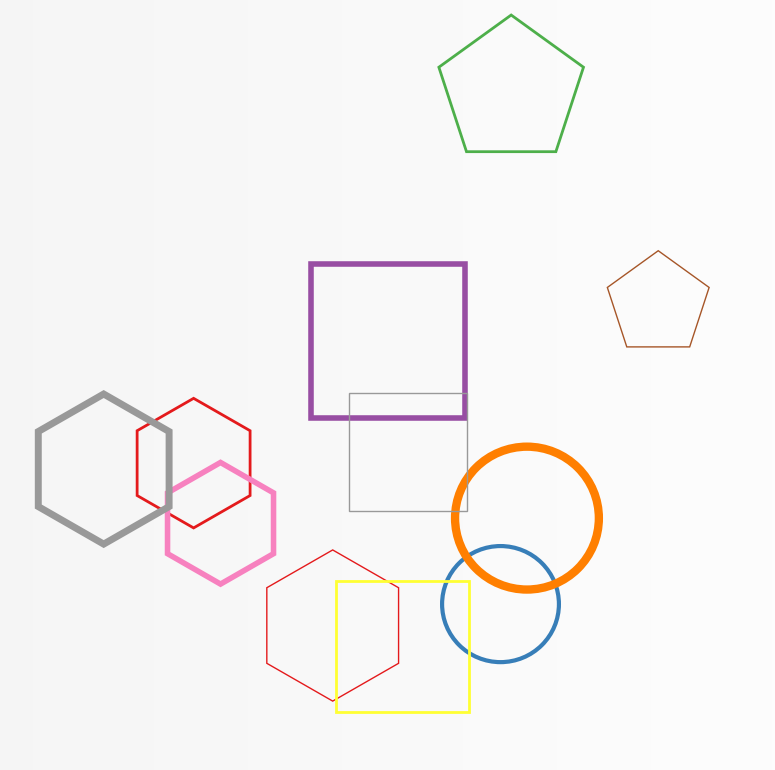[{"shape": "hexagon", "thickness": 0.5, "radius": 0.49, "center": [0.429, 0.188]}, {"shape": "hexagon", "thickness": 1, "radius": 0.42, "center": [0.25, 0.399]}, {"shape": "circle", "thickness": 1.5, "radius": 0.38, "center": [0.646, 0.215]}, {"shape": "pentagon", "thickness": 1, "radius": 0.49, "center": [0.66, 0.882]}, {"shape": "square", "thickness": 2, "radius": 0.5, "center": [0.501, 0.557]}, {"shape": "circle", "thickness": 3, "radius": 0.46, "center": [0.68, 0.327]}, {"shape": "square", "thickness": 1, "radius": 0.43, "center": [0.52, 0.16]}, {"shape": "pentagon", "thickness": 0.5, "radius": 0.35, "center": [0.849, 0.605]}, {"shape": "hexagon", "thickness": 2, "radius": 0.39, "center": [0.285, 0.32]}, {"shape": "square", "thickness": 0.5, "radius": 0.38, "center": [0.527, 0.413]}, {"shape": "hexagon", "thickness": 2.5, "radius": 0.49, "center": [0.134, 0.391]}]